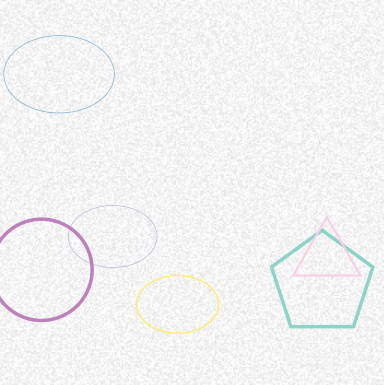[{"shape": "pentagon", "thickness": 2.5, "radius": 0.69, "center": [0.837, 0.264]}, {"shape": "oval", "thickness": 0.5, "radius": 0.58, "center": [0.293, 0.386]}, {"shape": "oval", "thickness": 0.5, "radius": 0.72, "center": [0.153, 0.807]}, {"shape": "triangle", "thickness": 1.5, "radius": 0.51, "center": [0.849, 0.335]}, {"shape": "circle", "thickness": 2.5, "radius": 0.66, "center": [0.108, 0.299]}, {"shape": "oval", "thickness": 1, "radius": 0.53, "center": [0.461, 0.209]}]